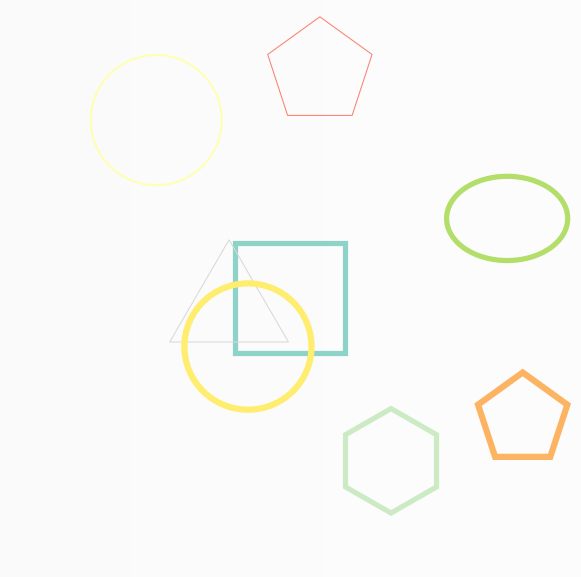[{"shape": "square", "thickness": 2.5, "radius": 0.48, "center": [0.499, 0.484]}, {"shape": "circle", "thickness": 1, "radius": 0.56, "center": [0.269, 0.791]}, {"shape": "pentagon", "thickness": 0.5, "radius": 0.47, "center": [0.55, 0.876]}, {"shape": "pentagon", "thickness": 3, "radius": 0.4, "center": [0.899, 0.273]}, {"shape": "oval", "thickness": 2.5, "radius": 0.52, "center": [0.873, 0.621]}, {"shape": "triangle", "thickness": 0.5, "radius": 0.59, "center": [0.394, 0.466]}, {"shape": "hexagon", "thickness": 2.5, "radius": 0.45, "center": [0.673, 0.201]}, {"shape": "circle", "thickness": 3, "radius": 0.55, "center": [0.427, 0.399]}]